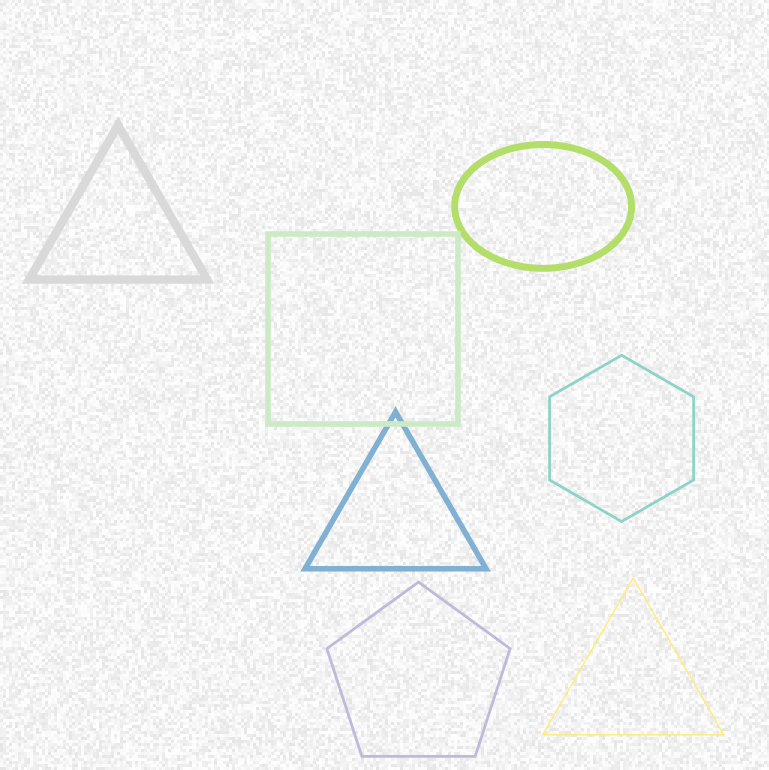[{"shape": "hexagon", "thickness": 1, "radius": 0.54, "center": [0.807, 0.431]}, {"shape": "pentagon", "thickness": 1, "radius": 0.63, "center": [0.544, 0.119]}, {"shape": "triangle", "thickness": 2, "radius": 0.68, "center": [0.514, 0.329]}, {"shape": "oval", "thickness": 2.5, "radius": 0.57, "center": [0.705, 0.732]}, {"shape": "triangle", "thickness": 3, "radius": 0.67, "center": [0.153, 0.704]}, {"shape": "square", "thickness": 2, "radius": 0.62, "center": [0.471, 0.573]}, {"shape": "triangle", "thickness": 0.5, "radius": 0.68, "center": [0.822, 0.114]}]